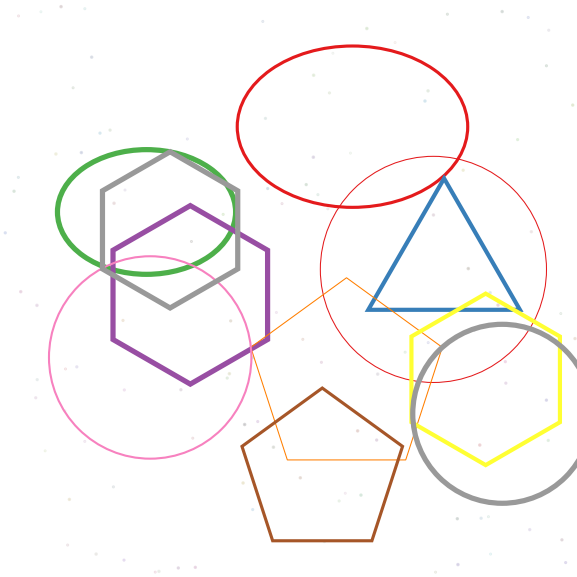[{"shape": "oval", "thickness": 1.5, "radius": 1.0, "center": [0.61, 0.78]}, {"shape": "circle", "thickness": 0.5, "radius": 0.98, "center": [0.751, 0.533]}, {"shape": "triangle", "thickness": 2, "radius": 0.76, "center": [0.769, 0.539]}, {"shape": "oval", "thickness": 2.5, "radius": 0.77, "center": [0.254, 0.632]}, {"shape": "hexagon", "thickness": 2.5, "radius": 0.77, "center": [0.33, 0.489]}, {"shape": "pentagon", "thickness": 0.5, "radius": 0.87, "center": [0.6, 0.344]}, {"shape": "hexagon", "thickness": 2, "radius": 0.74, "center": [0.841, 0.342]}, {"shape": "pentagon", "thickness": 1.5, "radius": 0.73, "center": [0.558, 0.181]}, {"shape": "circle", "thickness": 1, "radius": 0.88, "center": [0.26, 0.38]}, {"shape": "circle", "thickness": 2.5, "radius": 0.77, "center": [0.87, 0.283]}, {"shape": "hexagon", "thickness": 2.5, "radius": 0.68, "center": [0.295, 0.601]}]